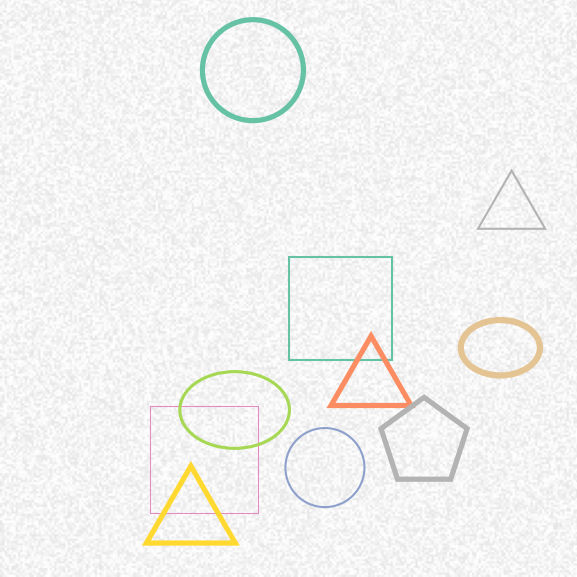[{"shape": "square", "thickness": 1, "radius": 0.45, "center": [0.59, 0.465]}, {"shape": "circle", "thickness": 2.5, "radius": 0.44, "center": [0.438, 0.878]}, {"shape": "triangle", "thickness": 2.5, "radius": 0.4, "center": [0.643, 0.337]}, {"shape": "circle", "thickness": 1, "radius": 0.34, "center": [0.563, 0.189]}, {"shape": "square", "thickness": 0.5, "radius": 0.47, "center": [0.353, 0.204]}, {"shape": "oval", "thickness": 1.5, "radius": 0.47, "center": [0.406, 0.289]}, {"shape": "triangle", "thickness": 2.5, "radius": 0.44, "center": [0.33, 0.103]}, {"shape": "oval", "thickness": 3, "radius": 0.34, "center": [0.866, 0.397]}, {"shape": "triangle", "thickness": 1, "radius": 0.34, "center": [0.886, 0.637]}, {"shape": "pentagon", "thickness": 2.5, "radius": 0.39, "center": [0.734, 0.233]}]